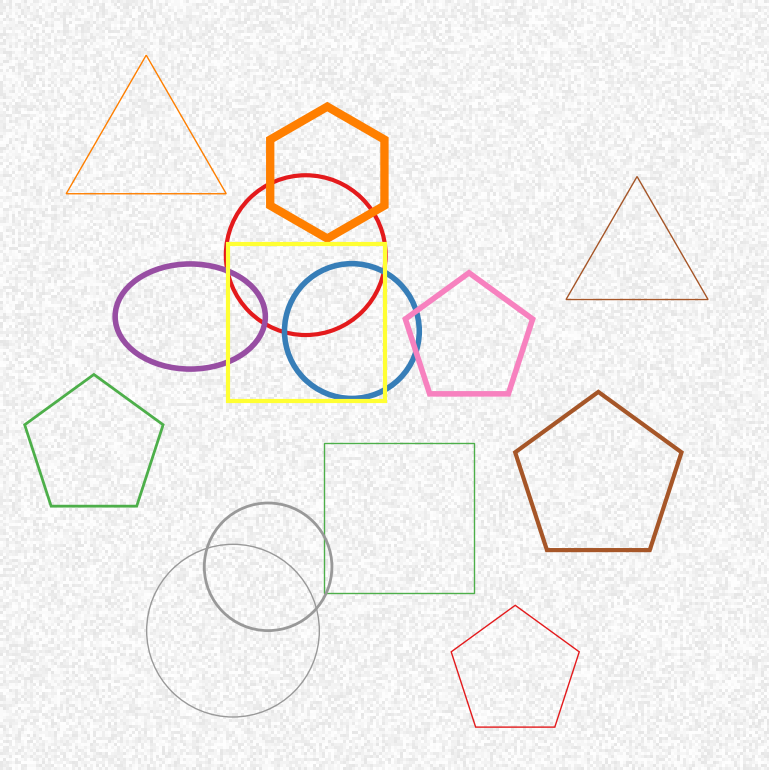[{"shape": "pentagon", "thickness": 0.5, "radius": 0.44, "center": [0.669, 0.126]}, {"shape": "circle", "thickness": 1.5, "radius": 0.52, "center": [0.397, 0.669]}, {"shape": "circle", "thickness": 2, "radius": 0.44, "center": [0.457, 0.57]}, {"shape": "square", "thickness": 0.5, "radius": 0.49, "center": [0.518, 0.327]}, {"shape": "pentagon", "thickness": 1, "radius": 0.47, "center": [0.122, 0.419]}, {"shape": "oval", "thickness": 2, "radius": 0.49, "center": [0.247, 0.589]}, {"shape": "hexagon", "thickness": 3, "radius": 0.43, "center": [0.425, 0.776]}, {"shape": "triangle", "thickness": 0.5, "radius": 0.6, "center": [0.19, 0.808]}, {"shape": "square", "thickness": 1.5, "radius": 0.51, "center": [0.398, 0.581]}, {"shape": "pentagon", "thickness": 1.5, "radius": 0.57, "center": [0.777, 0.377]}, {"shape": "triangle", "thickness": 0.5, "radius": 0.53, "center": [0.827, 0.664]}, {"shape": "pentagon", "thickness": 2, "radius": 0.43, "center": [0.609, 0.559]}, {"shape": "circle", "thickness": 0.5, "radius": 0.56, "center": [0.303, 0.181]}, {"shape": "circle", "thickness": 1, "radius": 0.41, "center": [0.348, 0.264]}]